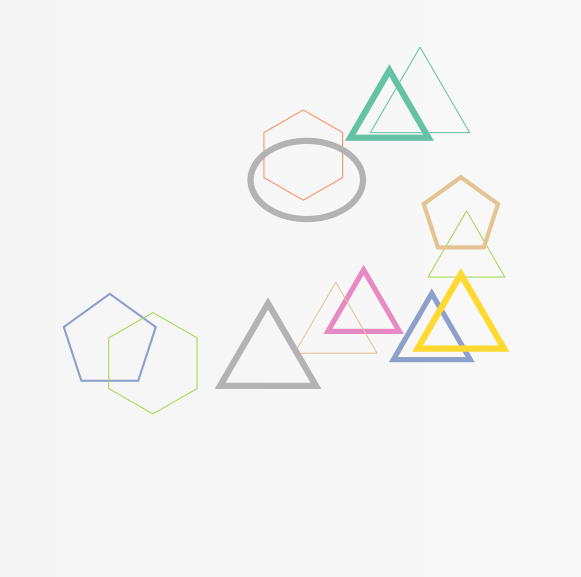[{"shape": "triangle", "thickness": 3, "radius": 0.39, "center": [0.67, 0.8]}, {"shape": "triangle", "thickness": 0.5, "radius": 0.49, "center": [0.723, 0.819]}, {"shape": "hexagon", "thickness": 0.5, "radius": 0.39, "center": [0.522, 0.731]}, {"shape": "triangle", "thickness": 2.5, "radius": 0.38, "center": [0.743, 0.415]}, {"shape": "pentagon", "thickness": 1, "radius": 0.42, "center": [0.189, 0.407]}, {"shape": "triangle", "thickness": 2.5, "radius": 0.36, "center": [0.626, 0.461]}, {"shape": "hexagon", "thickness": 0.5, "radius": 0.44, "center": [0.263, 0.37]}, {"shape": "triangle", "thickness": 0.5, "radius": 0.38, "center": [0.803, 0.558]}, {"shape": "triangle", "thickness": 3, "radius": 0.43, "center": [0.793, 0.438]}, {"shape": "triangle", "thickness": 0.5, "radius": 0.41, "center": [0.578, 0.428]}, {"shape": "pentagon", "thickness": 2, "radius": 0.34, "center": [0.793, 0.625]}, {"shape": "triangle", "thickness": 3, "radius": 0.48, "center": [0.461, 0.379]}, {"shape": "oval", "thickness": 3, "radius": 0.48, "center": [0.528, 0.688]}]